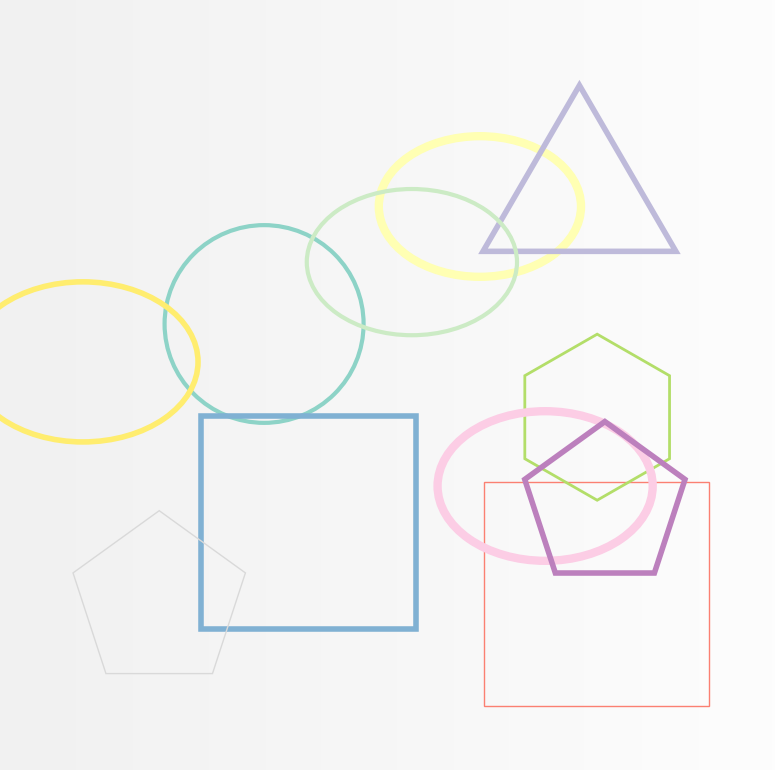[{"shape": "circle", "thickness": 1.5, "radius": 0.64, "center": [0.341, 0.579]}, {"shape": "oval", "thickness": 3, "radius": 0.65, "center": [0.619, 0.732]}, {"shape": "triangle", "thickness": 2, "radius": 0.72, "center": [0.748, 0.745]}, {"shape": "square", "thickness": 0.5, "radius": 0.73, "center": [0.769, 0.229]}, {"shape": "square", "thickness": 2, "radius": 0.69, "center": [0.398, 0.322]}, {"shape": "hexagon", "thickness": 1, "radius": 0.54, "center": [0.771, 0.458]}, {"shape": "oval", "thickness": 3, "radius": 0.69, "center": [0.703, 0.369]}, {"shape": "pentagon", "thickness": 0.5, "radius": 0.58, "center": [0.205, 0.22]}, {"shape": "pentagon", "thickness": 2, "radius": 0.54, "center": [0.78, 0.344]}, {"shape": "oval", "thickness": 1.5, "radius": 0.68, "center": [0.531, 0.66]}, {"shape": "oval", "thickness": 2, "radius": 0.74, "center": [0.107, 0.53]}]